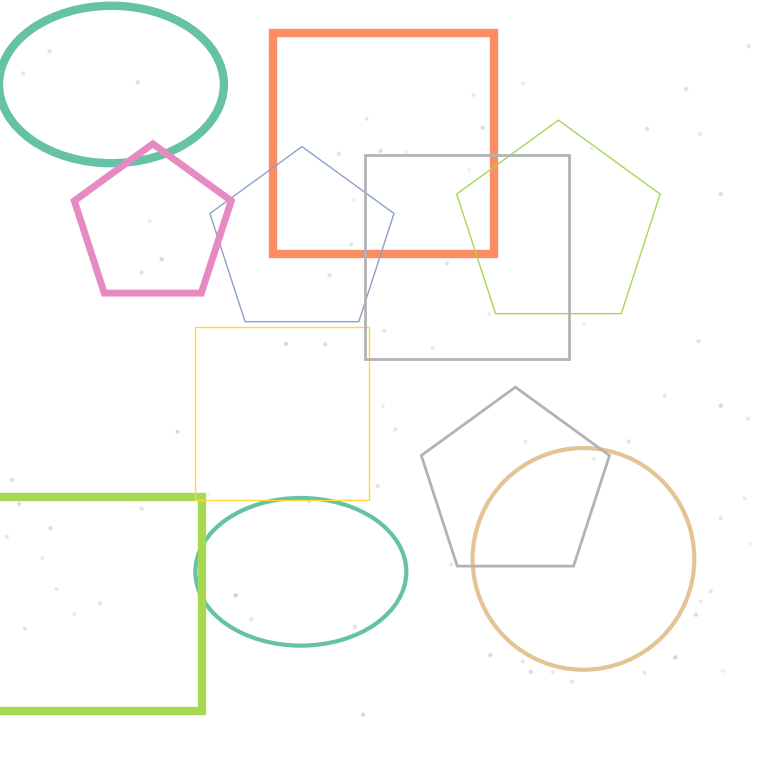[{"shape": "oval", "thickness": 3, "radius": 0.73, "center": [0.145, 0.89]}, {"shape": "oval", "thickness": 1.5, "radius": 0.69, "center": [0.391, 0.257]}, {"shape": "square", "thickness": 3, "radius": 0.72, "center": [0.498, 0.813]}, {"shape": "pentagon", "thickness": 0.5, "radius": 0.63, "center": [0.392, 0.684]}, {"shape": "pentagon", "thickness": 2.5, "radius": 0.54, "center": [0.198, 0.706]}, {"shape": "pentagon", "thickness": 0.5, "radius": 0.69, "center": [0.725, 0.705]}, {"shape": "square", "thickness": 3, "radius": 0.69, "center": [0.124, 0.215]}, {"shape": "square", "thickness": 0.5, "radius": 0.56, "center": [0.366, 0.463]}, {"shape": "circle", "thickness": 1.5, "radius": 0.72, "center": [0.758, 0.274]}, {"shape": "pentagon", "thickness": 1, "radius": 0.64, "center": [0.669, 0.369]}, {"shape": "square", "thickness": 1, "radius": 0.66, "center": [0.606, 0.667]}]